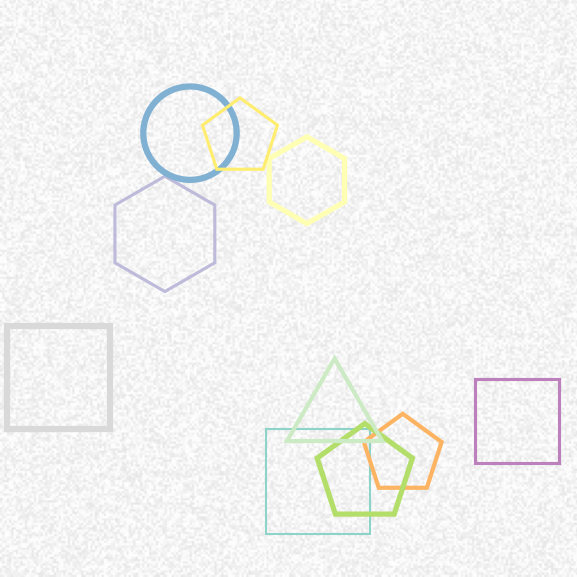[{"shape": "square", "thickness": 1, "radius": 0.45, "center": [0.551, 0.166]}, {"shape": "hexagon", "thickness": 2.5, "radius": 0.38, "center": [0.531, 0.687]}, {"shape": "hexagon", "thickness": 1.5, "radius": 0.5, "center": [0.285, 0.594]}, {"shape": "circle", "thickness": 3, "radius": 0.4, "center": [0.329, 0.769]}, {"shape": "pentagon", "thickness": 2, "radius": 0.35, "center": [0.697, 0.212]}, {"shape": "pentagon", "thickness": 2.5, "radius": 0.43, "center": [0.632, 0.179]}, {"shape": "square", "thickness": 3, "radius": 0.45, "center": [0.102, 0.345]}, {"shape": "square", "thickness": 1.5, "radius": 0.37, "center": [0.895, 0.271]}, {"shape": "triangle", "thickness": 2, "radius": 0.48, "center": [0.579, 0.283]}, {"shape": "pentagon", "thickness": 1.5, "radius": 0.34, "center": [0.416, 0.761]}]